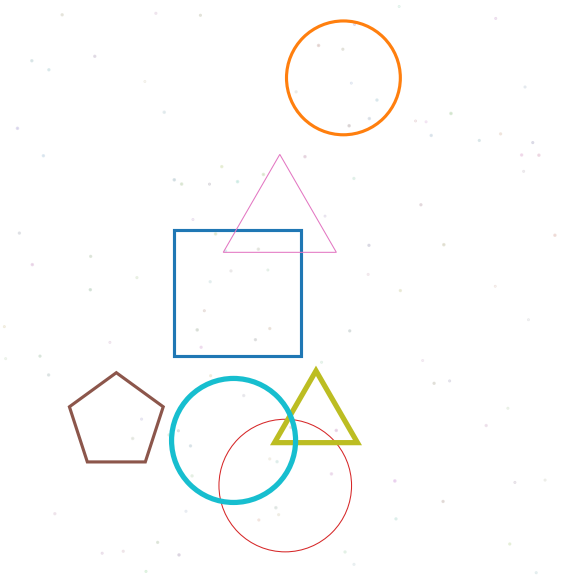[{"shape": "square", "thickness": 1.5, "radius": 0.55, "center": [0.411, 0.492]}, {"shape": "circle", "thickness": 1.5, "radius": 0.49, "center": [0.595, 0.864]}, {"shape": "circle", "thickness": 0.5, "radius": 0.57, "center": [0.494, 0.158]}, {"shape": "pentagon", "thickness": 1.5, "radius": 0.43, "center": [0.201, 0.268]}, {"shape": "triangle", "thickness": 0.5, "radius": 0.57, "center": [0.485, 0.619]}, {"shape": "triangle", "thickness": 2.5, "radius": 0.41, "center": [0.547, 0.274]}, {"shape": "circle", "thickness": 2.5, "radius": 0.54, "center": [0.404, 0.236]}]